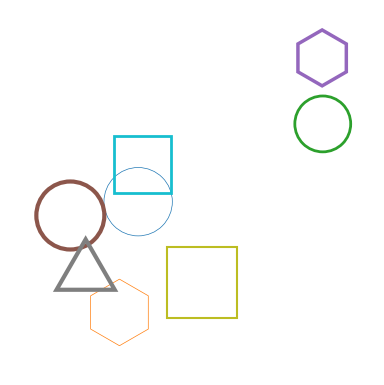[{"shape": "circle", "thickness": 0.5, "radius": 0.44, "center": [0.359, 0.476]}, {"shape": "hexagon", "thickness": 0.5, "radius": 0.43, "center": [0.31, 0.188]}, {"shape": "circle", "thickness": 2, "radius": 0.36, "center": [0.838, 0.678]}, {"shape": "hexagon", "thickness": 2.5, "radius": 0.36, "center": [0.837, 0.85]}, {"shape": "circle", "thickness": 3, "radius": 0.44, "center": [0.183, 0.44]}, {"shape": "triangle", "thickness": 3, "radius": 0.44, "center": [0.222, 0.291]}, {"shape": "square", "thickness": 1.5, "radius": 0.46, "center": [0.525, 0.266]}, {"shape": "square", "thickness": 2, "radius": 0.37, "center": [0.37, 0.573]}]